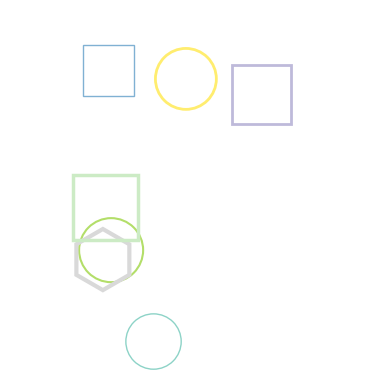[{"shape": "circle", "thickness": 1, "radius": 0.36, "center": [0.399, 0.113]}, {"shape": "square", "thickness": 2, "radius": 0.38, "center": [0.679, 0.754]}, {"shape": "square", "thickness": 1, "radius": 0.33, "center": [0.282, 0.817]}, {"shape": "circle", "thickness": 1.5, "radius": 0.42, "center": [0.289, 0.35]}, {"shape": "hexagon", "thickness": 3, "radius": 0.4, "center": [0.267, 0.326]}, {"shape": "square", "thickness": 2.5, "radius": 0.42, "center": [0.274, 0.461]}, {"shape": "circle", "thickness": 2, "radius": 0.4, "center": [0.483, 0.795]}]